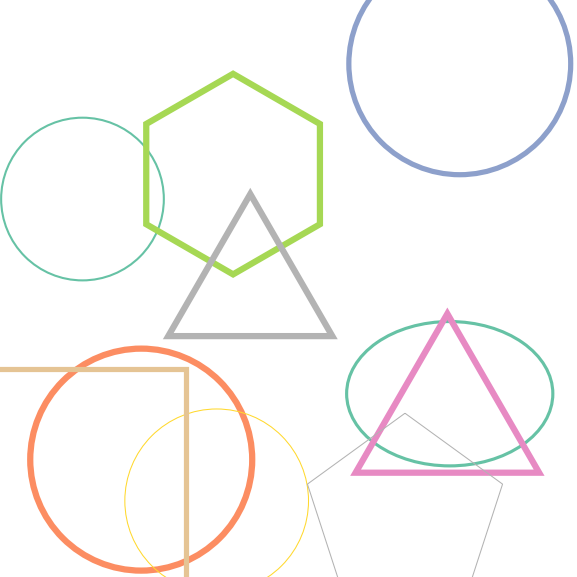[{"shape": "circle", "thickness": 1, "radius": 0.7, "center": [0.143, 0.654]}, {"shape": "oval", "thickness": 1.5, "radius": 0.89, "center": [0.779, 0.317]}, {"shape": "circle", "thickness": 3, "radius": 0.96, "center": [0.245, 0.203]}, {"shape": "circle", "thickness": 2.5, "radius": 0.96, "center": [0.796, 0.889]}, {"shape": "triangle", "thickness": 3, "radius": 0.92, "center": [0.775, 0.272]}, {"shape": "hexagon", "thickness": 3, "radius": 0.87, "center": [0.404, 0.698]}, {"shape": "circle", "thickness": 0.5, "radius": 0.8, "center": [0.375, 0.132]}, {"shape": "square", "thickness": 2.5, "radius": 0.95, "center": [0.133, 0.17]}, {"shape": "triangle", "thickness": 3, "radius": 0.82, "center": [0.433, 0.499]}, {"shape": "pentagon", "thickness": 0.5, "radius": 0.89, "center": [0.701, 0.106]}]